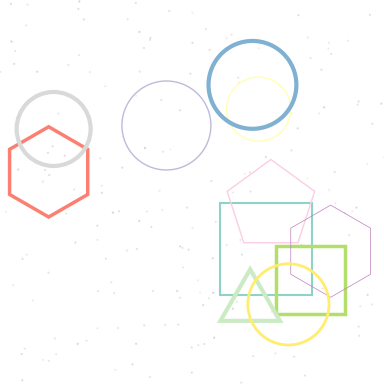[{"shape": "square", "thickness": 1.5, "radius": 0.6, "center": [0.69, 0.353]}, {"shape": "circle", "thickness": 1, "radius": 0.42, "center": [0.672, 0.717]}, {"shape": "circle", "thickness": 1, "radius": 0.58, "center": [0.432, 0.674]}, {"shape": "hexagon", "thickness": 2.5, "radius": 0.59, "center": [0.126, 0.554]}, {"shape": "circle", "thickness": 3, "radius": 0.57, "center": [0.656, 0.78]}, {"shape": "square", "thickness": 2.5, "radius": 0.44, "center": [0.807, 0.274]}, {"shape": "pentagon", "thickness": 1, "radius": 0.6, "center": [0.704, 0.466]}, {"shape": "circle", "thickness": 3, "radius": 0.48, "center": [0.139, 0.665]}, {"shape": "hexagon", "thickness": 0.5, "radius": 0.6, "center": [0.859, 0.348]}, {"shape": "triangle", "thickness": 3, "radius": 0.45, "center": [0.65, 0.211]}, {"shape": "circle", "thickness": 2, "radius": 0.53, "center": [0.749, 0.209]}]